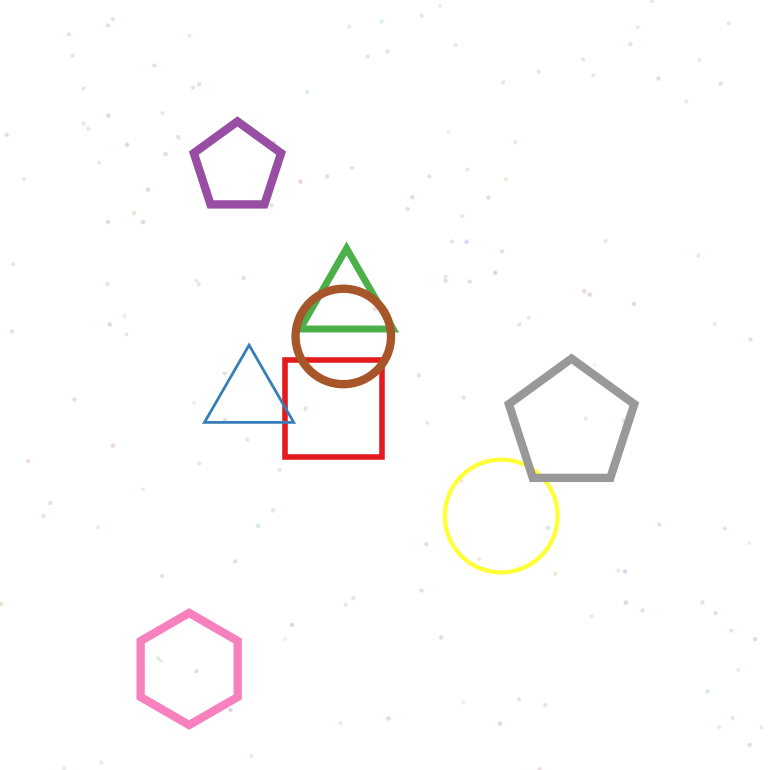[{"shape": "square", "thickness": 2, "radius": 0.31, "center": [0.433, 0.469]}, {"shape": "triangle", "thickness": 1, "radius": 0.33, "center": [0.323, 0.485]}, {"shape": "triangle", "thickness": 2.5, "radius": 0.35, "center": [0.45, 0.608]}, {"shape": "pentagon", "thickness": 3, "radius": 0.3, "center": [0.308, 0.783]}, {"shape": "circle", "thickness": 1.5, "radius": 0.37, "center": [0.651, 0.33]}, {"shape": "circle", "thickness": 3, "radius": 0.31, "center": [0.446, 0.563]}, {"shape": "hexagon", "thickness": 3, "radius": 0.36, "center": [0.246, 0.131]}, {"shape": "pentagon", "thickness": 3, "radius": 0.43, "center": [0.742, 0.449]}]